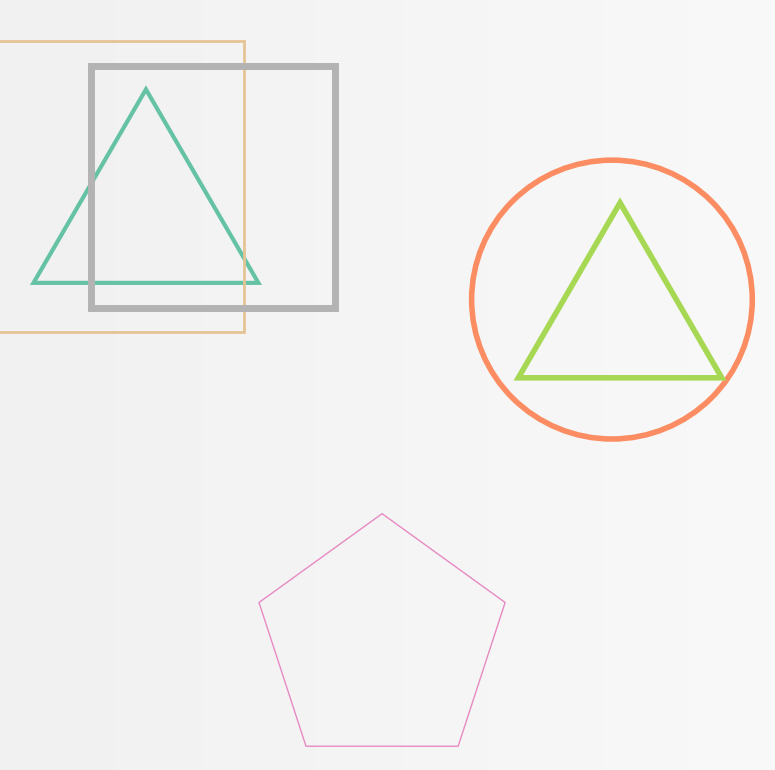[{"shape": "triangle", "thickness": 1.5, "radius": 0.84, "center": [0.188, 0.716]}, {"shape": "circle", "thickness": 2, "radius": 0.91, "center": [0.79, 0.611]}, {"shape": "pentagon", "thickness": 0.5, "radius": 0.83, "center": [0.493, 0.166]}, {"shape": "triangle", "thickness": 2, "radius": 0.76, "center": [0.8, 0.585]}, {"shape": "square", "thickness": 1, "radius": 0.94, "center": [0.126, 0.758]}, {"shape": "square", "thickness": 2.5, "radius": 0.79, "center": [0.274, 0.758]}]